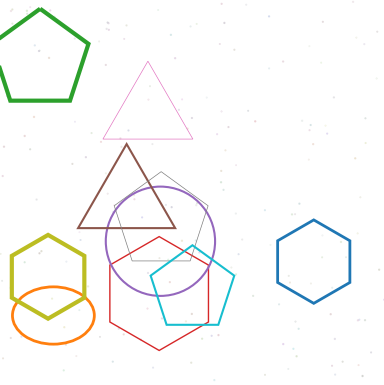[{"shape": "hexagon", "thickness": 2, "radius": 0.54, "center": [0.815, 0.32]}, {"shape": "oval", "thickness": 2, "radius": 0.53, "center": [0.139, 0.181]}, {"shape": "pentagon", "thickness": 3, "radius": 0.66, "center": [0.104, 0.845]}, {"shape": "hexagon", "thickness": 1, "radius": 0.74, "center": [0.413, 0.238]}, {"shape": "circle", "thickness": 1.5, "radius": 0.71, "center": [0.417, 0.373]}, {"shape": "triangle", "thickness": 1.5, "radius": 0.73, "center": [0.329, 0.48]}, {"shape": "triangle", "thickness": 0.5, "radius": 0.67, "center": [0.384, 0.706]}, {"shape": "pentagon", "thickness": 0.5, "radius": 0.64, "center": [0.419, 0.426]}, {"shape": "hexagon", "thickness": 3, "radius": 0.54, "center": [0.125, 0.281]}, {"shape": "pentagon", "thickness": 1.5, "radius": 0.57, "center": [0.5, 0.249]}]